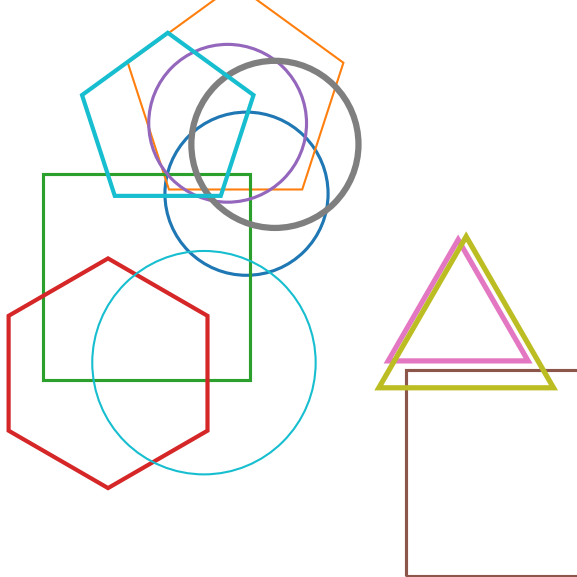[{"shape": "circle", "thickness": 1.5, "radius": 0.71, "center": [0.427, 0.664]}, {"shape": "pentagon", "thickness": 1, "radius": 0.98, "center": [0.408, 0.83]}, {"shape": "square", "thickness": 1.5, "radius": 0.89, "center": [0.254, 0.519]}, {"shape": "hexagon", "thickness": 2, "radius": 0.99, "center": [0.187, 0.353]}, {"shape": "circle", "thickness": 1.5, "radius": 0.68, "center": [0.394, 0.786]}, {"shape": "square", "thickness": 1.5, "radius": 0.89, "center": [0.882, 0.18]}, {"shape": "triangle", "thickness": 2.5, "radius": 0.7, "center": [0.793, 0.444]}, {"shape": "circle", "thickness": 3, "radius": 0.72, "center": [0.476, 0.749]}, {"shape": "triangle", "thickness": 2.5, "radius": 0.87, "center": [0.807, 0.415]}, {"shape": "pentagon", "thickness": 2, "radius": 0.78, "center": [0.291, 0.786]}, {"shape": "circle", "thickness": 1, "radius": 0.97, "center": [0.353, 0.371]}]